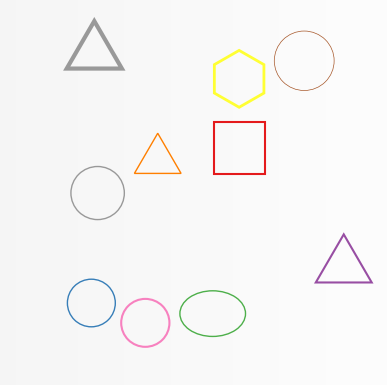[{"shape": "square", "thickness": 1.5, "radius": 0.33, "center": [0.618, 0.615]}, {"shape": "circle", "thickness": 1, "radius": 0.31, "center": [0.236, 0.213]}, {"shape": "oval", "thickness": 1, "radius": 0.42, "center": [0.549, 0.185]}, {"shape": "triangle", "thickness": 1.5, "radius": 0.42, "center": [0.887, 0.308]}, {"shape": "triangle", "thickness": 1, "radius": 0.35, "center": [0.407, 0.584]}, {"shape": "hexagon", "thickness": 2, "radius": 0.37, "center": [0.617, 0.795]}, {"shape": "circle", "thickness": 0.5, "radius": 0.39, "center": [0.785, 0.842]}, {"shape": "circle", "thickness": 1.5, "radius": 0.31, "center": [0.375, 0.161]}, {"shape": "triangle", "thickness": 3, "radius": 0.41, "center": [0.243, 0.863]}, {"shape": "circle", "thickness": 1, "radius": 0.34, "center": [0.252, 0.499]}]